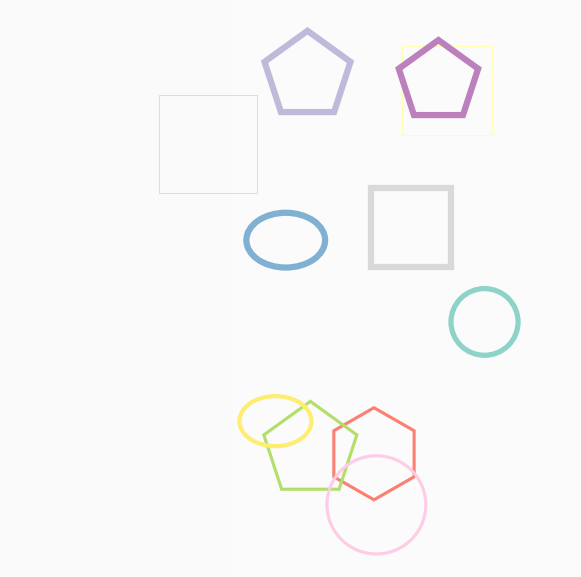[{"shape": "circle", "thickness": 2.5, "radius": 0.29, "center": [0.834, 0.442]}, {"shape": "square", "thickness": 0.5, "radius": 0.39, "center": [0.769, 0.842]}, {"shape": "pentagon", "thickness": 3, "radius": 0.39, "center": [0.529, 0.868]}, {"shape": "hexagon", "thickness": 1.5, "radius": 0.4, "center": [0.643, 0.213]}, {"shape": "oval", "thickness": 3, "radius": 0.34, "center": [0.492, 0.583]}, {"shape": "pentagon", "thickness": 1.5, "radius": 0.42, "center": [0.534, 0.22]}, {"shape": "circle", "thickness": 1.5, "radius": 0.43, "center": [0.648, 0.125]}, {"shape": "square", "thickness": 3, "radius": 0.34, "center": [0.707, 0.605]}, {"shape": "pentagon", "thickness": 3, "radius": 0.36, "center": [0.754, 0.858]}, {"shape": "square", "thickness": 0.5, "radius": 0.42, "center": [0.358, 0.75]}, {"shape": "oval", "thickness": 2, "radius": 0.31, "center": [0.474, 0.27]}]